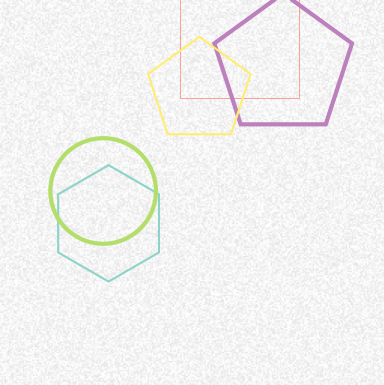[{"shape": "hexagon", "thickness": 1.5, "radius": 0.76, "center": [0.282, 0.42]}, {"shape": "square", "thickness": 0.5, "radius": 0.77, "center": [0.622, 0.9]}, {"shape": "circle", "thickness": 3, "radius": 0.69, "center": [0.268, 0.504]}, {"shape": "pentagon", "thickness": 3, "radius": 0.94, "center": [0.736, 0.829]}, {"shape": "pentagon", "thickness": 1.5, "radius": 0.7, "center": [0.518, 0.764]}]